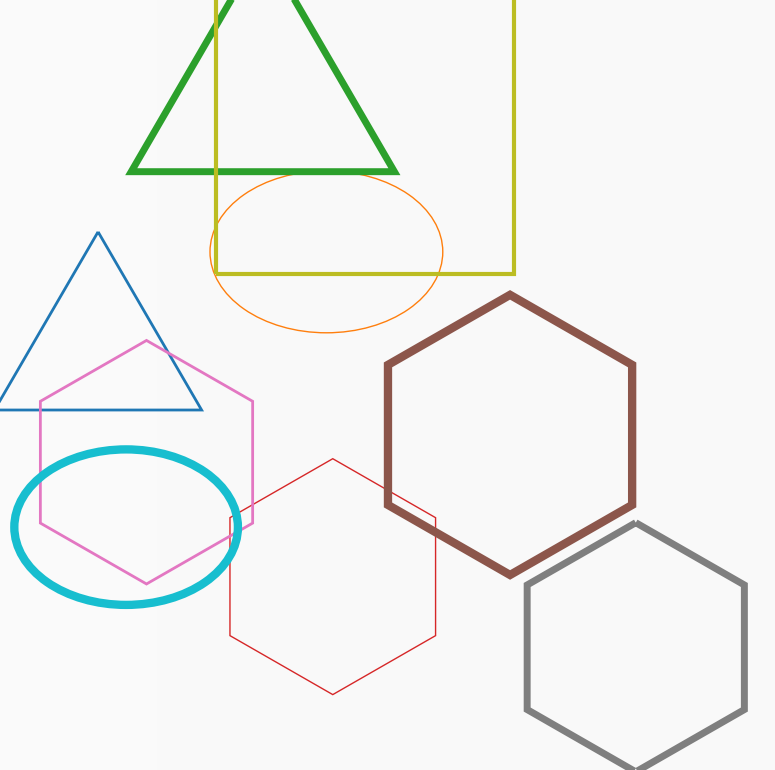[{"shape": "triangle", "thickness": 1, "radius": 0.77, "center": [0.127, 0.545]}, {"shape": "oval", "thickness": 0.5, "radius": 0.75, "center": [0.421, 0.673]}, {"shape": "triangle", "thickness": 2.5, "radius": 0.98, "center": [0.339, 0.875]}, {"shape": "hexagon", "thickness": 0.5, "radius": 0.77, "center": [0.429, 0.251]}, {"shape": "hexagon", "thickness": 3, "radius": 0.91, "center": [0.658, 0.435]}, {"shape": "hexagon", "thickness": 1, "radius": 0.79, "center": [0.189, 0.4]}, {"shape": "hexagon", "thickness": 2.5, "radius": 0.81, "center": [0.82, 0.159]}, {"shape": "square", "thickness": 1.5, "radius": 0.96, "center": [0.471, 0.836]}, {"shape": "oval", "thickness": 3, "radius": 0.72, "center": [0.163, 0.315]}]